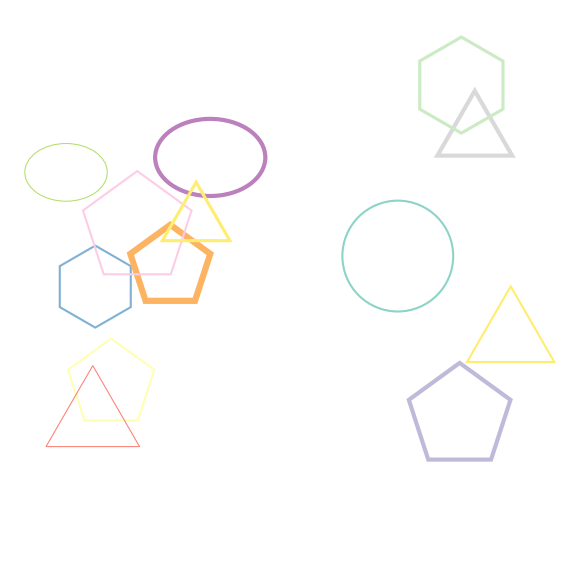[{"shape": "circle", "thickness": 1, "radius": 0.48, "center": [0.689, 0.556]}, {"shape": "pentagon", "thickness": 1, "radius": 0.39, "center": [0.193, 0.335]}, {"shape": "pentagon", "thickness": 2, "radius": 0.46, "center": [0.796, 0.278]}, {"shape": "triangle", "thickness": 0.5, "radius": 0.47, "center": [0.161, 0.273]}, {"shape": "hexagon", "thickness": 1, "radius": 0.35, "center": [0.165, 0.503]}, {"shape": "pentagon", "thickness": 3, "radius": 0.36, "center": [0.295, 0.537]}, {"shape": "oval", "thickness": 0.5, "radius": 0.36, "center": [0.114, 0.701]}, {"shape": "pentagon", "thickness": 1, "radius": 0.49, "center": [0.238, 0.604]}, {"shape": "triangle", "thickness": 2, "radius": 0.37, "center": [0.822, 0.767]}, {"shape": "oval", "thickness": 2, "radius": 0.48, "center": [0.364, 0.727]}, {"shape": "hexagon", "thickness": 1.5, "radius": 0.42, "center": [0.799, 0.852]}, {"shape": "triangle", "thickness": 1, "radius": 0.44, "center": [0.884, 0.416]}, {"shape": "triangle", "thickness": 1.5, "radius": 0.34, "center": [0.34, 0.616]}]